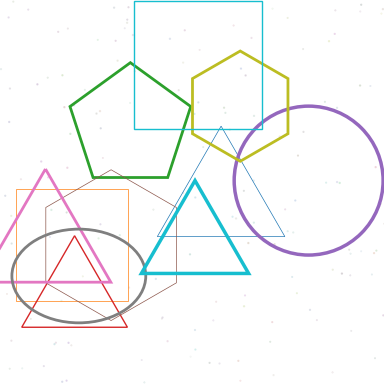[{"shape": "triangle", "thickness": 0.5, "radius": 0.96, "center": [0.574, 0.481]}, {"shape": "square", "thickness": 0.5, "radius": 0.73, "center": [0.187, 0.363]}, {"shape": "pentagon", "thickness": 2, "radius": 0.82, "center": [0.339, 0.672]}, {"shape": "triangle", "thickness": 1, "radius": 0.79, "center": [0.194, 0.229]}, {"shape": "circle", "thickness": 2.5, "radius": 0.97, "center": [0.802, 0.531]}, {"shape": "hexagon", "thickness": 0.5, "radius": 0.98, "center": [0.289, 0.363]}, {"shape": "triangle", "thickness": 2, "radius": 0.98, "center": [0.118, 0.365]}, {"shape": "oval", "thickness": 2, "radius": 0.87, "center": [0.205, 0.283]}, {"shape": "hexagon", "thickness": 2, "radius": 0.72, "center": [0.624, 0.724]}, {"shape": "triangle", "thickness": 2.5, "radius": 0.8, "center": [0.506, 0.37]}, {"shape": "square", "thickness": 1, "radius": 0.83, "center": [0.514, 0.831]}]